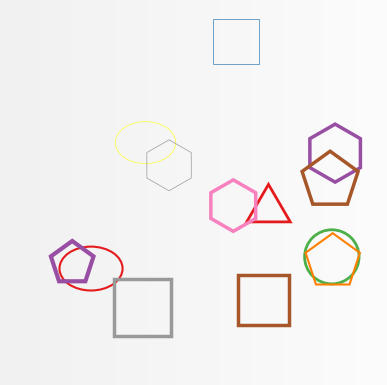[{"shape": "triangle", "thickness": 2, "radius": 0.32, "center": [0.693, 0.456]}, {"shape": "oval", "thickness": 1.5, "radius": 0.41, "center": [0.235, 0.302]}, {"shape": "square", "thickness": 0.5, "radius": 0.29, "center": [0.61, 0.892]}, {"shape": "circle", "thickness": 2, "radius": 0.35, "center": [0.856, 0.333]}, {"shape": "pentagon", "thickness": 3, "radius": 0.29, "center": [0.186, 0.316]}, {"shape": "hexagon", "thickness": 2.5, "radius": 0.38, "center": [0.865, 0.602]}, {"shape": "pentagon", "thickness": 1.5, "radius": 0.37, "center": [0.859, 0.321]}, {"shape": "oval", "thickness": 0.5, "radius": 0.39, "center": [0.376, 0.63]}, {"shape": "pentagon", "thickness": 2.5, "radius": 0.38, "center": [0.852, 0.531]}, {"shape": "square", "thickness": 2.5, "radius": 0.33, "center": [0.68, 0.221]}, {"shape": "hexagon", "thickness": 2.5, "radius": 0.33, "center": [0.602, 0.466]}, {"shape": "hexagon", "thickness": 0.5, "radius": 0.33, "center": [0.436, 0.571]}, {"shape": "square", "thickness": 2.5, "radius": 0.37, "center": [0.367, 0.202]}]